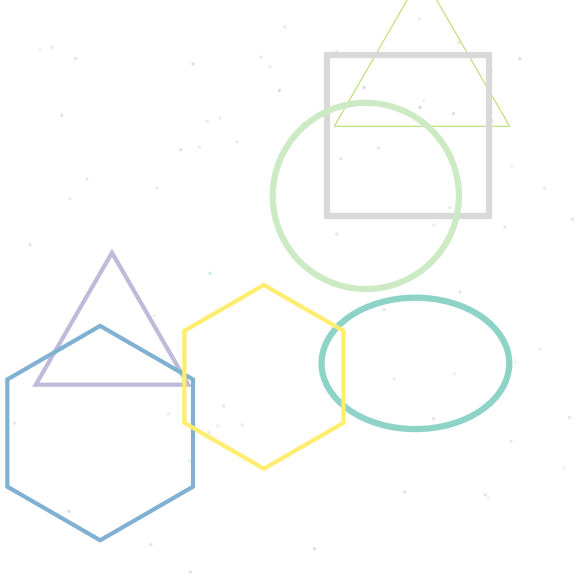[{"shape": "oval", "thickness": 3, "radius": 0.81, "center": [0.719, 0.37]}, {"shape": "triangle", "thickness": 2, "radius": 0.76, "center": [0.194, 0.409]}, {"shape": "hexagon", "thickness": 2, "radius": 0.93, "center": [0.173, 0.249]}, {"shape": "triangle", "thickness": 0.5, "radius": 0.88, "center": [0.731, 0.868]}, {"shape": "square", "thickness": 3, "radius": 0.7, "center": [0.706, 0.764]}, {"shape": "circle", "thickness": 3, "radius": 0.81, "center": [0.633, 0.66]}, {"shape": "hexagon", "thickness": 2, "radius": 0.8, "center": [0.457, 0.347]}]